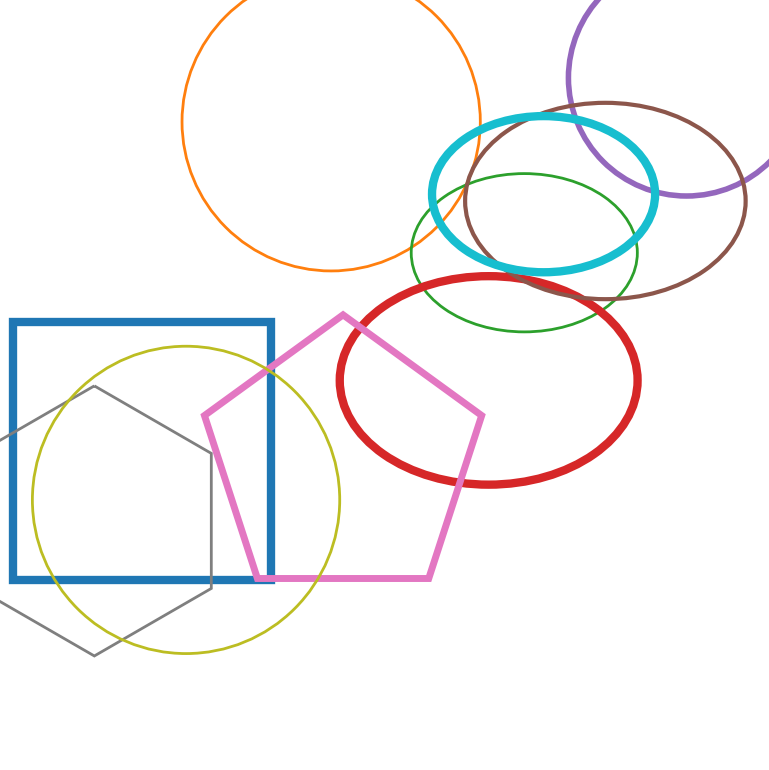[{"shape": "square", "thickness": 3, "radius": 0.84, "center": [0.184, 0.414]}, {"shape": "circle", "thickness": 1, "radius": 0.97, "center": [0.43, 0.842]}, {"shape": "oval", "thickness": 1, "radius": 0.73, "center": [0.681, 0.672]}, {"shape": "oval", "thickness": 3, "radius": 0.97, "center": [0.635, 0.506]}, {"shape": "circle", "thickness": 2, "radius": 0.77, "center": [0.892, 0.899]}, {"shape": "oval", "thickness": 1.5, "radius": 0.91, "center": [0.786, 0.739]}, {"shape": "pentagon", "thickness": 2.5, "radius": 0.95, "center": [0.446, 0.402]}, {"shape": "hexagon", "thickness": 1, "radius": 0.88, "center": [0.123, 0.323]}, {"shape": "circle", "thickness": 1, "radius": 1.0, "center": [0.242, 0.351]}, {"shape": "oval", "thickness": 3, "radius": 0.72, "center": [0.706, 0.748]}]